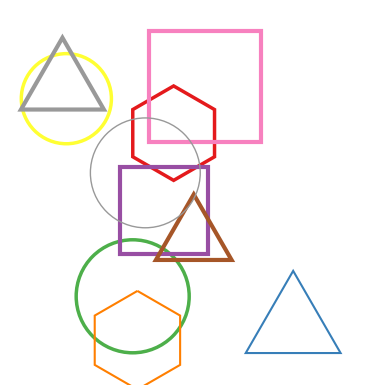[{"shape": "hexagon", "thickness": 2.5, "radius": 0.61, "center": [0.451, 0.654]}, {"shape": "triangle", "thickness": 1.5, "radius": 0.71, "center": [0.761, 0.154]}, {"shape": "circle", "thickness": 2.5, "radius": 0.73, "center": [0.345, 0.23]}, {"shape": "square", "thickness": 3, "radius": 0.57, "center": [0.426, 0.454]}, {"shape": "hexagon", "thickness": 1.5, "radius": 0.64, "center": [0.357, 0.116]}, {"shape": "circle", "thickness": 2.5, "radius": 0.59, "center": [0.172, 0.744]}, {"shape": "triangle", "thickness": 3, "radius": 0.57, "center": [0.503, 0.382]}, {"shape": "square", "thickness": 3, "radius": 0.72, "center": [0.533, 0.776]}, {"shape": "circle", "thickness": 1, "radius": 0.71, "center": [0.377, 0.551]}, {"shape": "triangle", "thickness": 3, "radius": 0.62, "center": [0.162, 0.778]}]